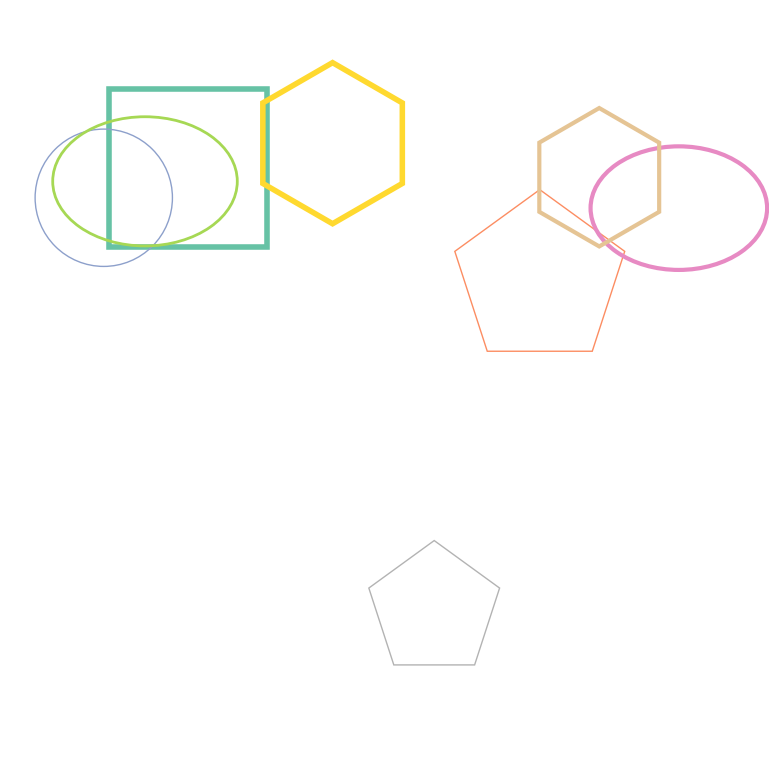[{"shape": "square", "thickness": 2, "radius": 0.51, "center": [0.244, 0.782]}, {"shape": "pentagon", "thickness": 0.5, "radius": 0.58, "center": [0.701, 0.638]}, {"shape": "circle", "thickness": 0.5, "radius": 0.45, "center": [0.135, 0.743]}, {"shape": "oval", "thickness": 1.5, "radius": 0.57, "center": [0.882, 0.73]}, {"shape": "oval", "thickness": 1, "radius": 0.6, "center": [0.188, 0.764]}, {"shape": "hexagon", "thickness": 2, "radius": 0.52, "center": [0.432, 0.814]}, {"shape": "hexagon", "thickness": 1.5, "radius": 0.45, "center": [0.778, 0.77]}, {"shape": "pentagon", "thickness": 0.5, "radius": 0.45, "center": [0.564, 0.209]}]